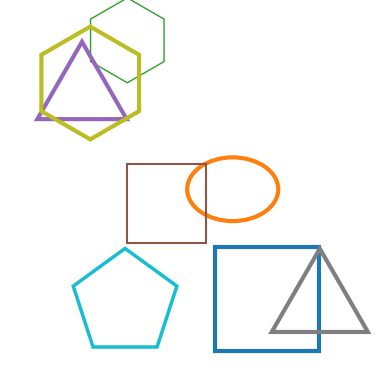[{"shape": "square", "thickness": 3, "radius": 0.67, "center": [0.693, 0.223]}, {"shape": "oval", "thickness": 3, "radius": 0.59, "center": [0.604, 0.508]}, {"shape": "hexagon", "thickness": 1, "radius": 0.55, "center": [0.331, 0.895]}, {"shape": "triangle", "thickness": 3, "radius": 0.67, "center": [0.213, 0.758]}, {"shape": "square", "thickness": 1.5, "radius": 0.51, "center": [0.432, 0.472]}, {"shape": "triangle", "thickness": 3, "radius": 0.72, "center": [0.831, 0.21]}, {"shape": "hexagon", "thickness": 3, "radius": 0.73, "center": [0.234, 0.784]}, {"shape": "pentagon", "thickness": 2.5, "radius": 0.71, "center": [0.325, 0.213]}]